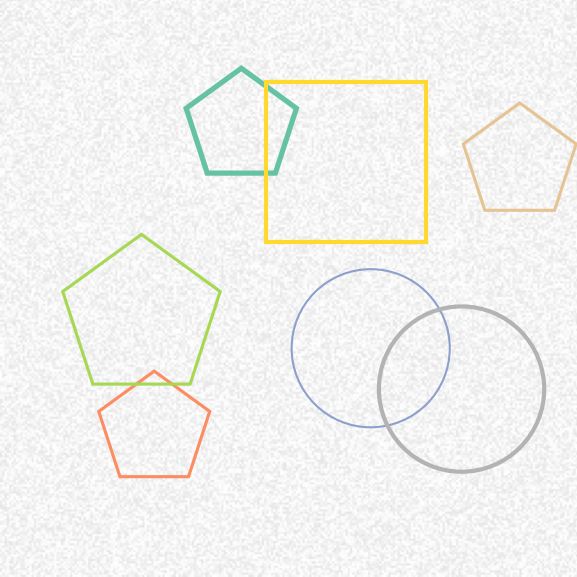[{"shape": "pentagon", "thickness": 2.5, "radius": 0.5, "center": [0.418, 0.781]}, {"shape": "pentagon", "thickness": 1.5, "radius": 0.51, "center": [0.267, 0.255]}, {"shape": "circle", "thickness": 1, "radius": 0.68, "center": [0.642, 0.396]}, {"shape": "pentagon", "thickness": 1.5, "radius": 0.72, "center": [0.245, 0.45]}, {"shape": "square", "thickness": 2, "radius": 0.69, "center": [0.6, 0.718]}, {"shape": "pentagon", "thickness": 1.5, "radius": 0.51, "center": [0.9, 0.718]}, {"shape": "circle", "thickness": 2, "radius": 0.72, "center": [0.799, 0.325]}]